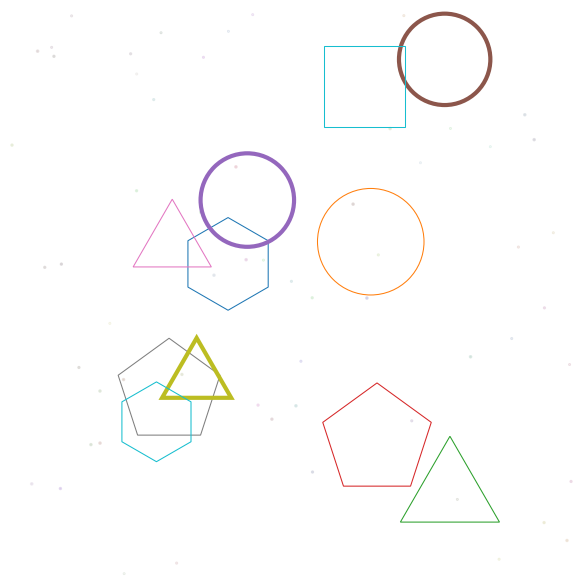[{"shape": "hexagon", "thickness": 0.5, "radius": 0.4, "center": [0.395, 0.542]}, {"shape": "circle", "thickness": 0.5, "radius": 0.46, "center": [0.642, 0.581]}, {"shape": "triangle", "thickness": 0.5, "radius": 0.5, "center": [0.779, 0.145]}, {"shape": "pentagon", "thickness": 0.5, "radius": 0.49, "center": [0.653, 0.237]}, {"shape": "circle", "thickness": 2, "radius": 0.4, "center": [0.428, 0.653]}, {"shape": "circle", "thickness": 2, "radius": 0.4, "center": [0.77, 0.896]}, {"shape": "triangle", "thickness": 0.5, "radius": 0.39, "center": [0.298, 0.576]}, {"shape": "pentagon", "thickness": 0.5, "radius": 0.46, "center": [0.293, 0.321]}, {"shape": "triangle", "thickness": 2, "radius": 0.35, "center": [0.341, 0.345]}, {"shape": "square", "thickness": 0.5, "radius": 0.35, "center": [0.631, 0.849]}, {"shape": "hexagon", "thickness": 0.5, "radius": 0.35, "center": [0.271, 0.269]}]